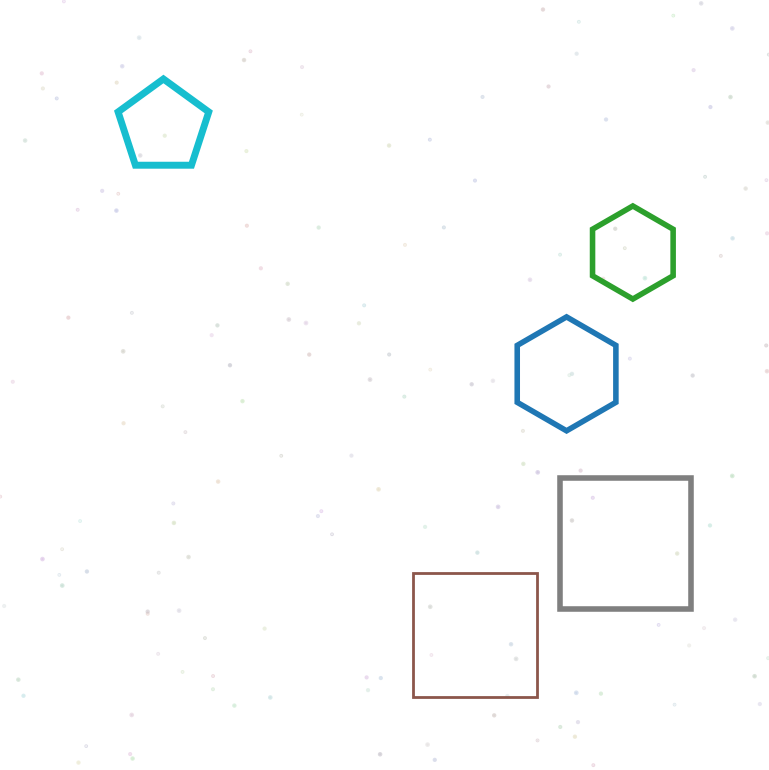[{"shape": "hexagon", "thickness": 2, "radius": 0.37, "center": [0.736, 0.514]}, {"shape": "hexagon", "thickness": 2, "radius": 0.3, "center": [0.822, 0.672]}, {"shape": "square", "thickness": 1, "radius": 0.4, "center": [0.617, 0.175]}, {"shape": "square", "thickness": 2, "radius": 0.42, "center": [0.812, 0.294]}, {"shape": "pentagon", "thickness": 2.5, "radius": 0.31, "center": [0.212, 0.836]}]